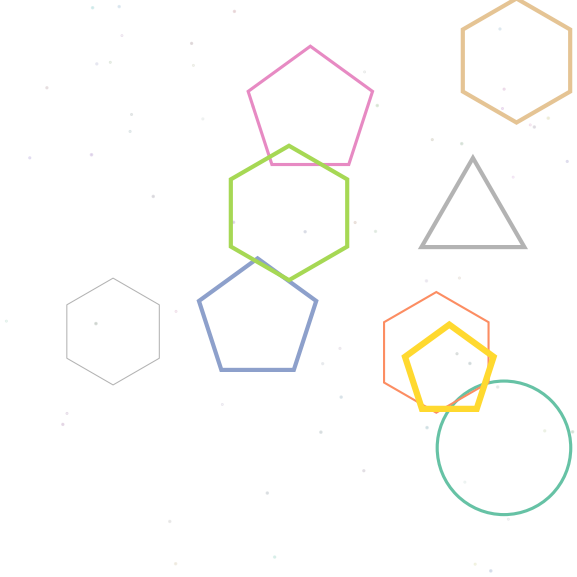[{"shape": "circle", "thickness": 1.5, "radius": 0.58, "center": [0.873, 0.224]}, {"shape": "hexagon", "thickness": 1, "radius": 0.52, "center": [0.756, 0.389]}, {"shape": "pentagon", "thickness": 2, "radius": 0.53, "center": [0.446, 0.445]}, {"shape": "pentagon", "thickness": 1.5, "radius": 0.57, "center": [0.537, 0.806]}, {"shape": "hexagon", "thickness": 2, "radius": 0.58, "center": [0.5, 0.63]}, {"shape": "pentagon", "thickness": 3, "radius": 0.4, "center": [0.778, 0.356]}, {"shape": "hexagon", "thickness": 2, "radius": 0.54, "center": [0.894, 0.894]}, {"shape": "hexagon", "thickness": 0.5, "radius": 0.46, "center": [0.196, 0.425]}, {"shape": "triangle", "thickness": 2, "radius": 0.51, "center": [0.819, 0.623]}]